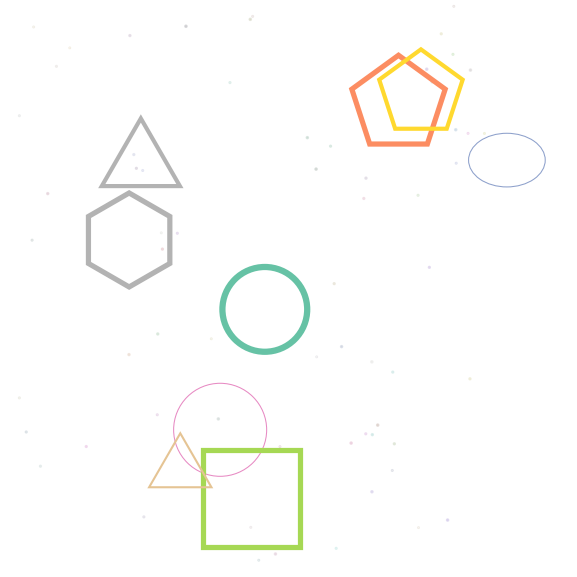[{"shape": "circle", "thickness": 3, "radius": 0.37, "center": [0.459, 0.463]}, {"shape": "pentagon", "thickness": 2.5, "radius": 0.42, "center": [0.69, 0.818]}, {"shape": "oval", "thickness": 0.5, "radius": 0.33, "center": [0.878, 0.722]}, {"shape": "circle", "thickness": 0.5, "radius": 0.4, "center": [0.381, 0.255]}, {"shape": "square", "thickness": 2.5, "radius": 0.42, "center": [0.436, 0.135]}, {"shape": "pentagon", "thickness": 2, "radius": 0.38, "center": [0.729, 0.838]}, {"shape": "triangle", "thickness": 1, "radius": 0.31, "center": [0.312, 0.187]}, {"shape": "triangle", "thickness": 2, "radius": 0.39, "center": [0.244, 0.716]}, {"shape": "hexagon", "thickness": 2.5, "radius": 0.41, "center": [0.224, 0.584]}]